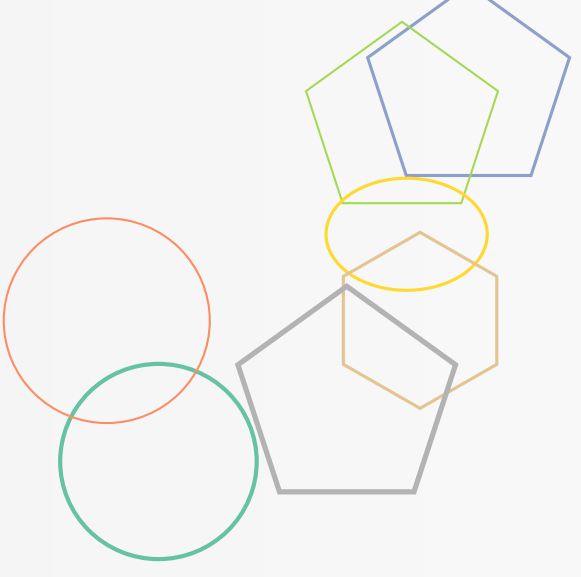[{"shape": "circle", "thickness": 2, "radius": 0.85, "center": [0.273, 0.2]}, {"shape": "circle", "thickness": 1, "radius": 0.89, "center": [0.184, 0.444]}, {"shape": "pentagon", "thickness": 1.5, "radius": 0.91, "center": [0.806, 0.843]}, {"shape": "pentagon", "thickness": 1, "radius": 0.87, "center": [0.692, 0.788]}, {"shape": "oval", "thickness": 1.5, "radius": 0.69, "center": [0.7, 0.593]}, {"shape": "hexagon", "thickness": 1.5, "radius": 0.76, "center": [0.723, 0.444]}, {"shape": "pentagon", "thickness": 2.5, "radius": 0.98, "center": [0.597, 0.307]}]